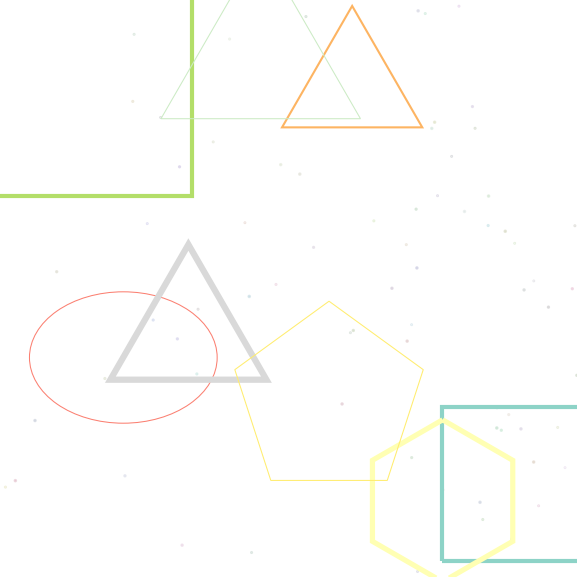[{"shape": "square", "thickness": 2, "radius": 0.67, "center": [0.899, 0.161]}, {"shape": "hexagon", "thickness": 2.5, "radius": 0.7, "center": [0.766, 0.132]}, {"shape": "oval", "thickness": 0.5, "radius": 0.81, "center": [0.214, 0.38]}, {"shape": "triangle", "thickness": 1, "radius": 0.7, "center": [0.61, 0.849]}, {"shape": "square", "thickness": 2, "radius": 0.91, "center": [0.15, 0.842]}, {"shape": "triangle", "thickness": 3, "radius": 0.78, "center": [0.326, 0.42]}, {"shape": "triangle", "thickness": 0.5, "radius": 1.0, "center": [0.451, 0.893]}, {"shape": "pentagon", "thickness": 0.5, "radius": 0.86, "center": [0.57, 0.306]}]